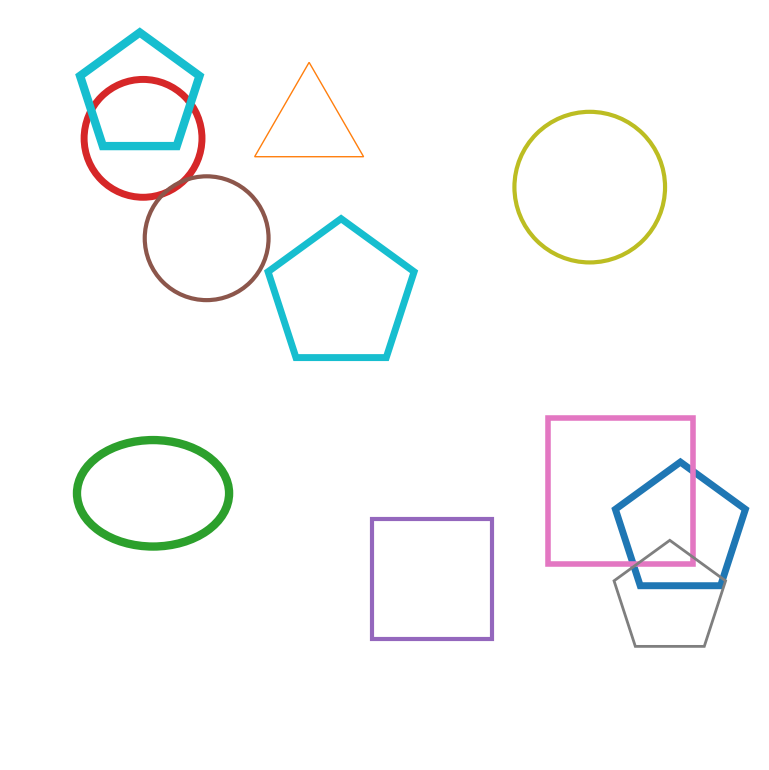[{"shape": "pentagon", "thickness": 2.5, "radius": 0.44, "center": [0.884, 0.311]}, {"shape": "triangle", "thickness": 0.5, "radius": 0.41, "center": [0.401, 0.837]}, {"shape": "oval", "thickness": 3, "radius": 0.49, "center": [0.199, 0.359]}, {"shape": "circle", "thickness": 2.5, "radius": 0.38, "center": [0.186, 0.82]}, {"shape": "square", "thickness": 1.5, "radius": 0.39, "center": [0.561, 0.248]}, {"shape": "circle", "thickness": 1.5, "radius": 0.4, "center": [0.268, 0.691]}, {"shape": "square", "thickness": 2, "radius": 0.47, "center": [0.806, 0.362]}, {"shape": "pentagon", "thickness": 1, "radius": 0.38, "center": [0.87, 0.222]}, {"shape": "circle", "thickness": 1.5, "radius": 0.49, "center": [0.766, 0.757]}, {"shape": "pentagon", "thickness": 3, "radius": 0.41, "center": [0.182, 0.876]}, {"shape": "pentagon", "thickness": 2.5, "radius": 0.5, "center": [0.443, 0.616]}]